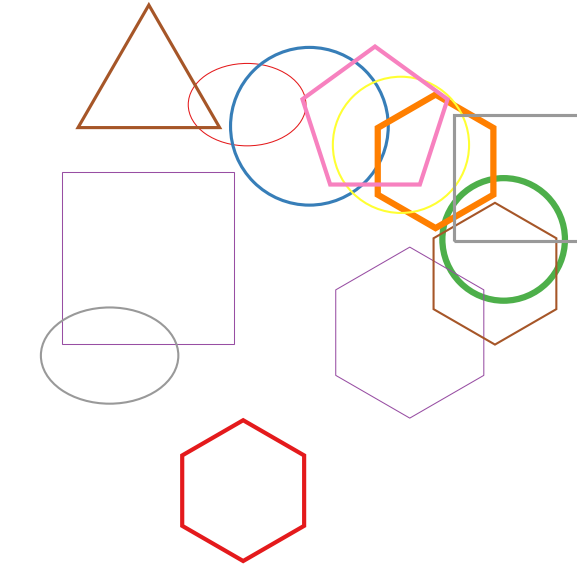[{"shape": "hexagon", "thickness": 2, "radius": 0.61, "center": [0.421, 0.15]}, {"shape": "oval", "thickness": 0.5, "radius": 0.51, "center": [0.428, 0.818]}, {"shape": "circle", "thickness": 1.5, "radius": 0.68, "center": [0.536, 0.781]}, {"shape": "circle", "thickness": 3, "radius": 0.53, "center": [0.872, 0.585]}, {"shape": "square", "thickness": 0.5, "radius": 0.74, "center": [0.256, 0.552]}, {"shape": "hexagon", "thickness": 0.5, "radius": 0.74, "center": [0.71, 0.423]}, {"shape": "hexagon", "thickness": 3, "radius": 0.58, "center": [0.754, 0.72]}, {"shape": "circle", "thickness": 1, "radius": 0.59, "center": [0.694, 0.748]}, {"shape": "triangle", "thickness": 1.5, "radius": 0.71, "center": [0.258, 0.849]}, {"shape": "hexagon", "thickness": 1, "radius": 0.61, "center": [0.857, 0.525]}, {"shape": "pentagon", "thickness": 2, "radius": 0.66, "center": [0.649, 0.786]}, {"shape": "square", "thickness": 1.5, "radius": 0.55, "center": [0.895, 0.691]}, {"shape": "oval", "thickness": 1, "radius": 0.6, "center": [0.19, 0.383]}]